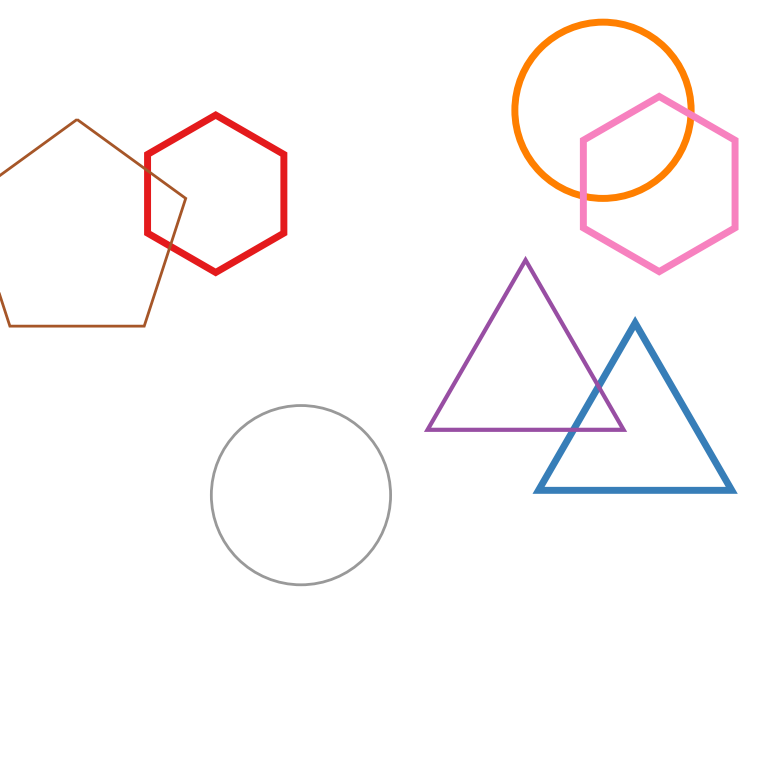[{"shape": "hexagon", "thickness": 2.5, "radius": 0.51, "center": [0.28, 0.748]}, {"shape": "triangle", "thickness": 2.5, "radius": 0.72, "center": [0.825, 0.436]}, {"shape": "triangle", "thickness": 1.5, "radius": 0.73, "center": [0.683, 0.515]}, {"shape": "circle", "thickness": 2.5, "radius": 0.57, "center": [0.783, 0.857]}, {"shape": "pentagon", "thickness": 1, "radius": 0.74, "center": [0.1, 0.696]}, {"shape": "hexagon", "thickness": 2.5, "radius": 0.57, "center": [0.856, 0.761]}, {"shape": "circle", "thickness": 1, "radius": 0.58, "center": [0.391, 0.357]}]